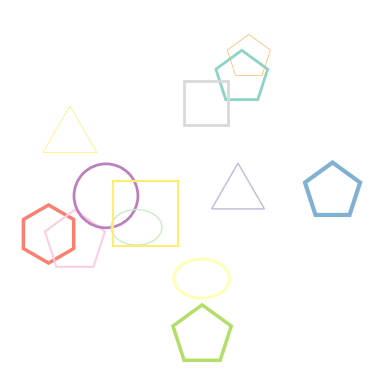[{"shape": "pentagon", "thickness": 2, "radius": 0.35, "center": [0.628, 0.798]}, {"shape": "oval", "thickness": 2, "radius": 0.36, "center": [0.524, 0.276]}, {"shape": "triangle", "thickness": 1, "radius": 0.4, "center": [0.618, 0.497]}, {"shape": "hexagon", "thickness": 2.5, "radius": 0.38, "center": [0.126, 0.392]}, {"shape": "pentagon", "thickness": 3, "radius": 0.38, "center": [0.864, 0.503]}, {"shape": "pentagon", "thickness": 0.5, "radius": 0.29, "center": [0.646, 0.852]}, {"shape": "pentagon", "thickness": 2.5, "radius": 0.4, "center": [0.525, 0.129]}, {"shape": "pentagon", "thickness": 1.5, "radius": 0.41, "center": [0.195, 0.373]}, {"shape": "square", "thickness": 2, "radius": 0.29, "center": [0.535, 0.732]}, {"shape": "circle", "thickness": 2, "radius": 0.42, "center": [0.275, 0.491]}, {"shape": "oval", "thickness": 1, "radius": 0.33, "center": [0.355, 0.41]}, {"shape": "triangle", "thickness": 0.5, "radius": 0.4, "center": [0.181, 0.644]}, {"shape": "square", "thickness": 1.5, "radius": 0.42, "center": [0.378, 0.445]}]